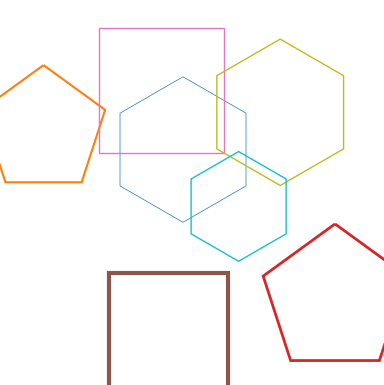[{"shape": "hexagon", "thickness": 0.5, "radius": 0.94, "center": [0.475, 0.612]}, {"shape": "pentagon", "thickness": 1.5, "radius": 0.84, "center": [0.113, 0.663]}, {"shape": "pentagon", "thickness": 2, "radius": 0.98, "center": [0.87, 0.222]}, {"shape": "square", "thickness": 3, "radius": 0.77, "center": [0.438, 0.136]}, {"shape": "square", "thickness": 1, "radius": 0.81, "center": [0.419, 0.766]}, {"shape": "hexagon", "thickness": 1, "radius": 0.95, "center": [0.728, 0.708]}, {"shape": "hexagon", "thickness": 1, "radius": 0.71, "center": [0.62, 0.464]}]